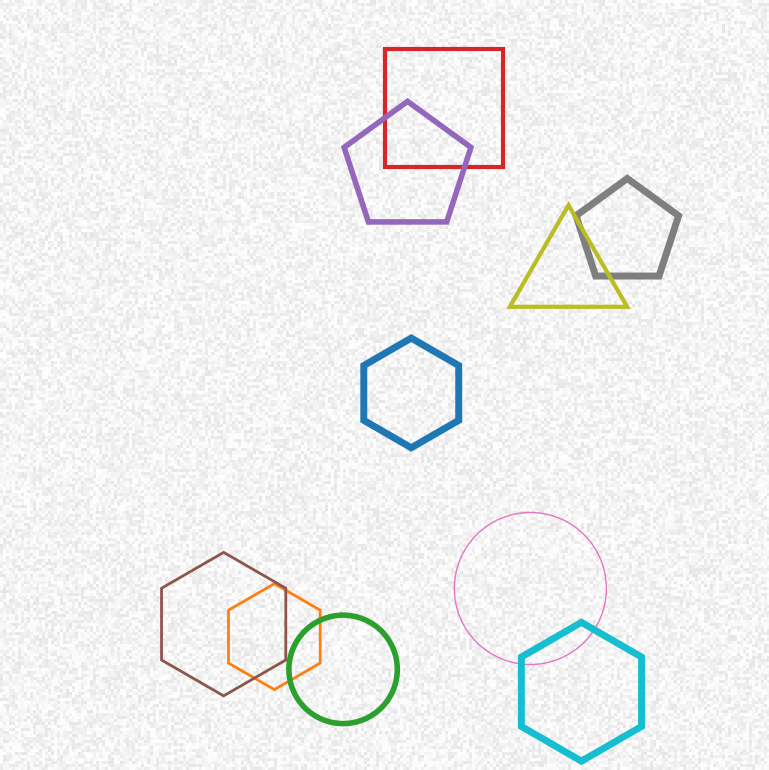[{"shape": "hexagon", "thickness": 2.5, "radius": 0.36, "center": [0.534, 0.49]}, {"shape": "hexagon", "thickness": 1, "radius": 0.34, "center": [0.356, 0.173]}, {"shape": "circle", "thickness": 2, "radius": 0.35, "center": [0.446, 0.131]}, {"shape": "square", "thickness": 1.5, "radius": 0.38, "center": [0.577, 0.86]}, {"shape": "pentagon", "thickness": 2, "radius": 0.43, "center": [0.529, 0.782]}, {"shape": "hexagon", "thickness": 1, "radius": 0.47, "center": [0.29, 0.189]}, {"shape": "circle", "thickness": 0.5, "radius": 0.49, "center": [0.689, 0.236]}, {"shape": "pentagon", "thickness": 2.5, "radius": 0.35, "center": [0.815, 0.698]}, {"shape": "triangle", "thickness": 1.5, "radius": 0.44, "center": [0.738, 0.646]}, {"shape": "hexagon", "thickness": 2.5, "radius": 0.45, "center": [0.755, 0.102]}]